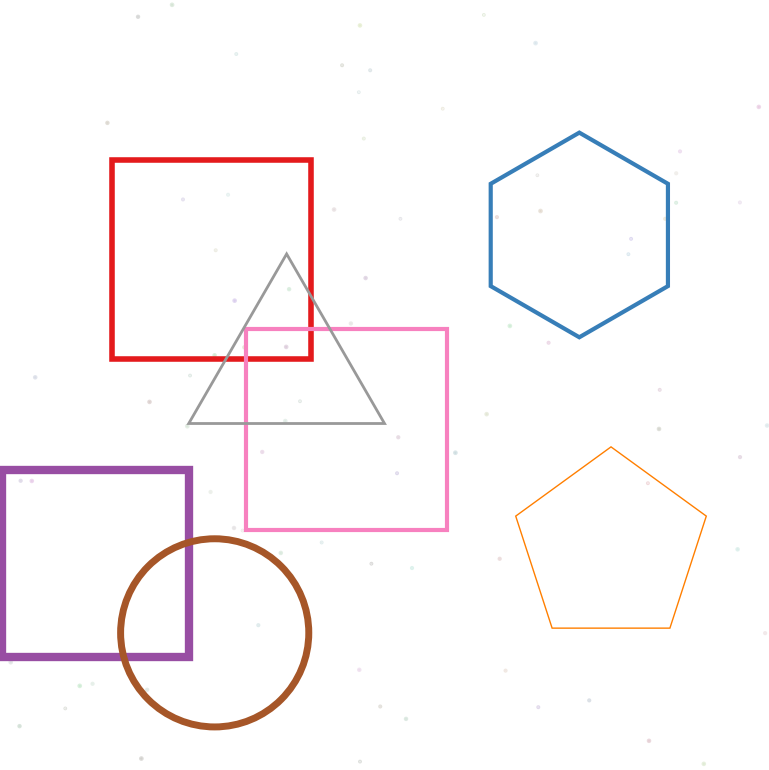[{"shape": "square", "thickness": 2, "radius": 0.64, "center": [0.275, 0.663]}, {"shape": "hexagon", "thickness": 1.5, "radius": 0.66, "center": [0.752, 0.695]}, {"shape": "square", "thickness": 3, "radius": 0.61, "center": [0.124, 0.268]}, {"shape": "pentagon", "thickness": 0.5, "radius": 0.65, "center": [0.794, 0.29]}, {"shape": "circle", "thickness": 2.5, "radius": 0.61, "center": [0.279, 0.178]}, {"shape": "square", "thickness": 1.5, "radius": 0.65, "center": [0.45, 0.442]}, {"shape": "triangle", "thickness": 1, "radius": 0.73, "center": [0.372, 0.523]}]